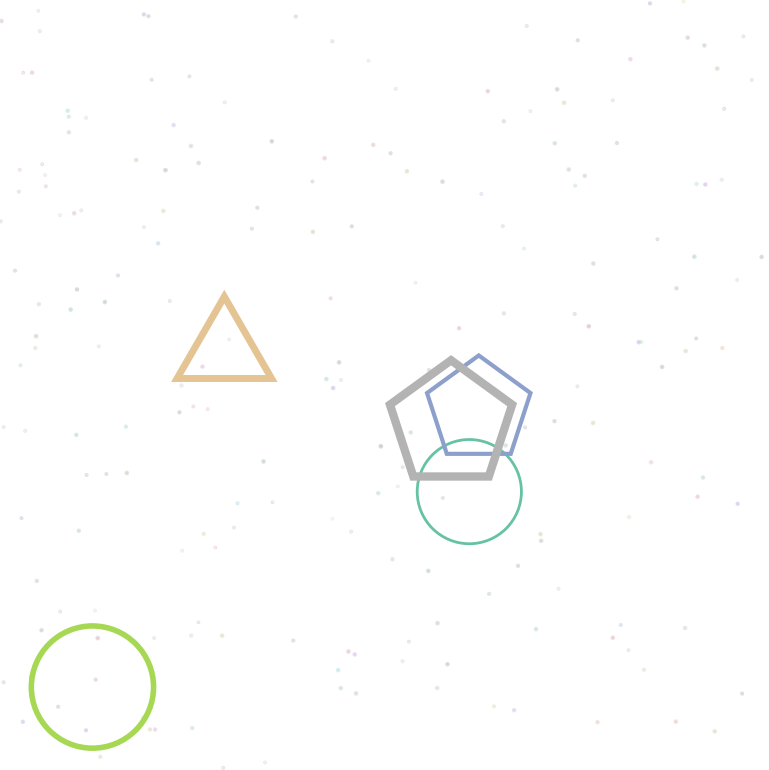[{"shape": "circle", "thickness": 1, "radius": 0.34, "center": [0.61, 0.362]}, {"shape": "pentagon", "thickness": 1.5, "radius": 0.35, "center": [0.622, 0.468]}, {"shape": "circle", "thickness": 2, "radius": 0.4, "center": [0.12, 0.108]}, {"shape": "triangle", "thickness": 2.5, "radius": 0.35, "center": [0.291, 0.544]}, {"shape": "pentagon", "thickness": 3, "radius": 0.42, "center": [0.586, 0.449]}]